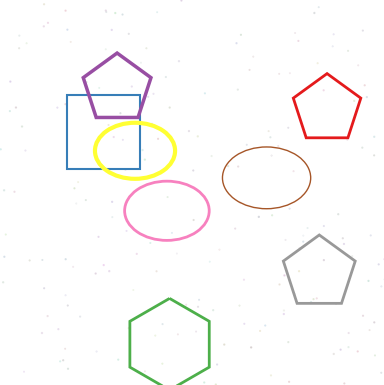[{"shape": "pentagon", "thickness": 2, "radius": 0.46, "center": [0.85, 0.717]}, {"shape": "square", "thickness": 1.5, "radius": 0.48, "center": [0.269, 0.657]}, {"shape": "hexagon", "thickness": 2, "radius": 0.6, "center": [0.44, 0.106]}, {"shape": "pentagon", "thickness": 2.5, "radius": 0.46, "center": [0.304, 0.77]}, {"shape": "oval", "thickness": 3, "radius": 0.52, "center": [0.351, 0.608]}, {"shape": "oval", "thickness": 1, "radius": 0.57, "center": [0.692, 0.538]}, {"shape": "oval", "thickness": 2, "radius": 0.55, "center": [0.434, 0.453]}, {"shape": "pentagon", "thickness": 2, "radius": 0.49, "center": [0.829, 0.291]}]